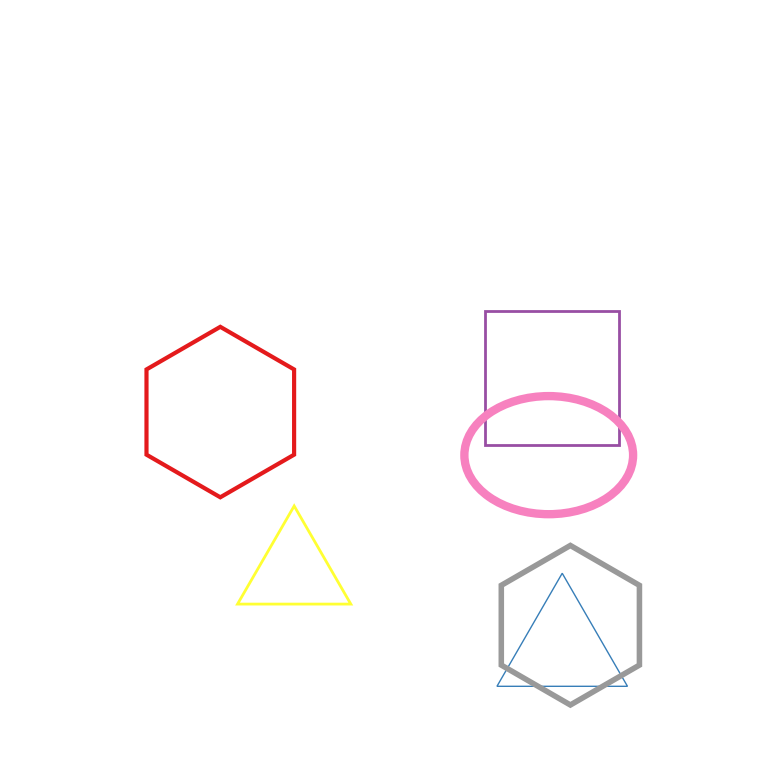[{"shape": "hexagon", "thickness": 1.5, "radius": 0.55, "center": [0.286, 0.465]}, {"shape": "triangle", "thickness": 0.5, "radius": 0.49, "center": [0.73, 0.158]}, {"shape": "square", "thickness": 1, "radius": 0.44, "center": [0.717, 0.509]}, {"shape": "triangle", "thickness": 1, "radius": 0.42, "center": [0.382, 0.258]}, {"shape": "oval", "thickness": 3, "radius": 0.55, "center": [0.713, 0.409]}, {"shape": "hexagon", "thickness": 2, "radius": 0.52, "center": [0.741, 0.188]}]